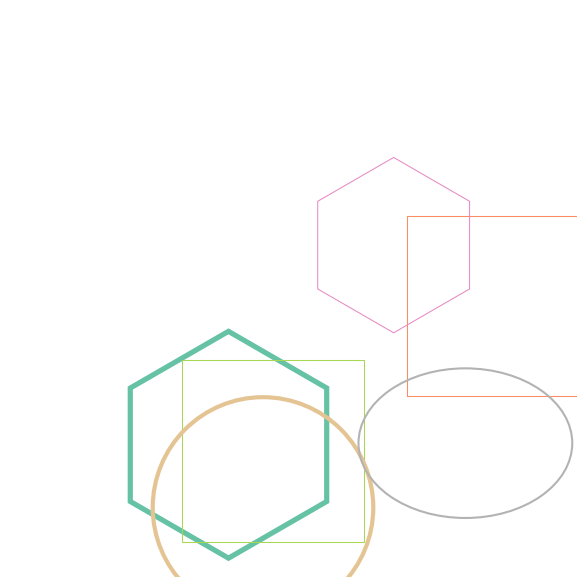[{"shape": "hexagon", "thickness": 2.5, "radius": 0.98, "center": [0.396, 0.229]}, {"shape": "square", "thickness": 0.5, "radius": 0.78, "center": [0.861, 0.47]}, {"shape": "hexagon", "thickness": 0.5, "radius": 0.76, "center": [0.682, 0.575]}, {"shape": "square", "thickness": 0.5, "radius": 0.79, "center": [0.472, 0.218]}, {"shape": "circle", "thickness": 2, "radius": 0.95, "center": [0.455, 0.12]}, {"shape": "oval", "thickness": 1, "radius": 0.93, "center": [0.806, 0.232]}]